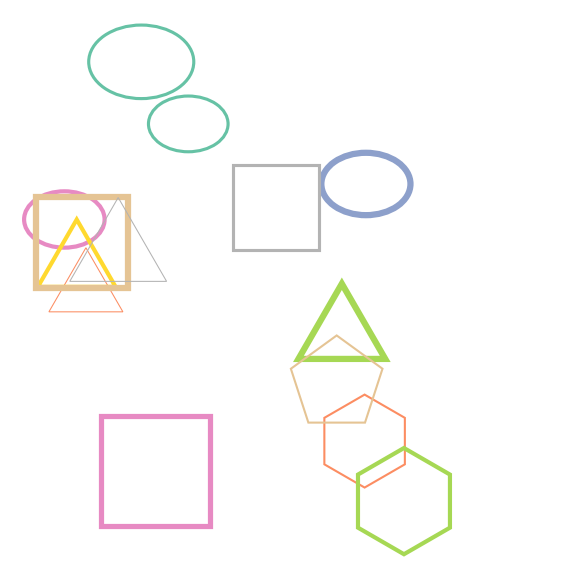[{"shape": "oval", "thickness": 1.5, "radius": 0.34, "center": [0.326, 0.785]}, {"shape": "oval", "thickness": 1.5, "radius": 0.45, "center": [0.245, 0.892]}, {"shape": "hexagon", "thickness": 1, "radius": 0.4, "center": [0.631, 0.235]}, {"shape": "triangle", "thickness": 0.5, "radius": 0.37, "center": [0.149, 0.496]}, {"shape": "oval", "thickness": 3, "radius": 0.39, "center": [0.634, 0.681]}, {"shape": "square", "thickness": 2.5, "radius": 0.47, "center": [0.269, 0.183]}, {"shape": "oval", "thickness": 2, "radius": 0.35, "center": [0.111, 0.619]}, {"shape": "triangle", "thickness": 3, "radius": 0.43, "center": [0.592, 0.421]}, {"shape": "hexagon", "thickness": 2, "radius": 0.46, "center": [0.7, 0.131]}, {"shape": "triangle", "thickness": 2, "radius": 0.39, "center": [0.133, 0.541]}, {"shape": "pentagon", "thickness": 1, "radius": 0.42, "center": [0.583, 0.335]}, {"shape": "square", "thickness": 3, "radius": 0.4, "center": [0.142, 0.579]}, {"shape": "triangle", "thickness": 0.5, "radius": 0.48, "center": [0.205, 0.56]}, {"shape": "square", "thickness": 1.5, "radius": 0.37, "center": [0.478, 0.64]}]